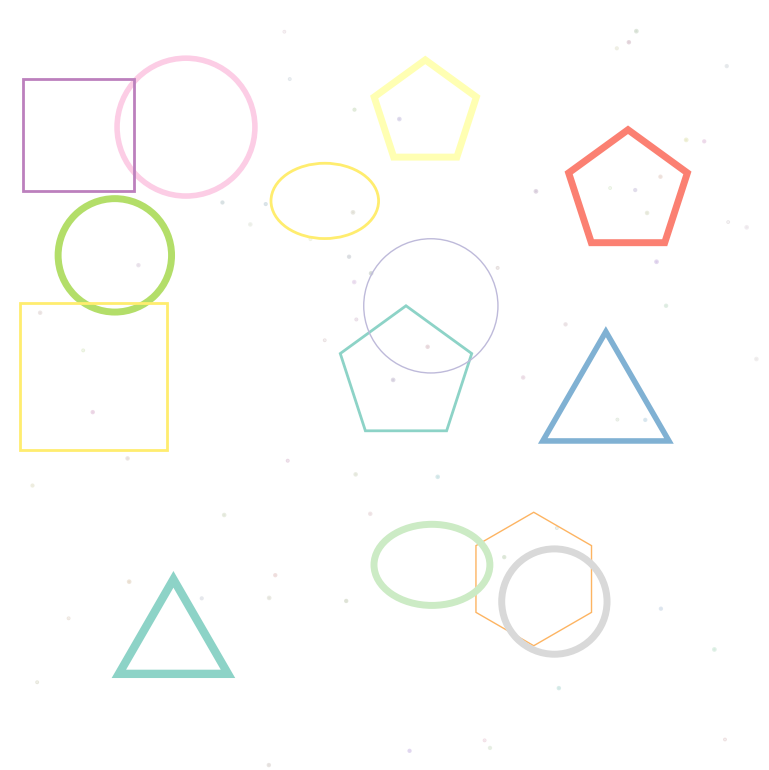[{"shape": "pentagon", "thickness": 1, "radius": 0.45, "center": [0.527, 0.513]}, {"shape": "triangle", "thickness": 3, "radius": 0.41, "center": [0.225, 0.166]}, {"shape": "pentagon", "thickness": 2.5, "radius": 0.35, "center": [0.552, 0.852]}, {"shape": "circle", "thickness": 0.5, "radius": 0.44, "center": [0.56, 0.603]}, {"shape": "pentagon", "thickness": 2.5, "radius": 0.41, "center": [0.816, 0.75]}, {"shape": "triangle", "thickness": 2, "radius": 0.47, "center": [0.787, 0.475]}, {"shape": "hexagon", "thickness": 0.5, "radius": 0.43, "center": [0.693, 0.248]}, {"shape": "circle", "thickness": 2.5, "radius": 0.37, "center": [0.149, 0.668]}, {"shape": "circle", "thickness": 2, "radius": 0.45, "center": [0.242, 0.835]}, {"shape": "circle", "thickness": 2.5, "radius": 0.34, "center": [0.72, 0.219]}, {"shape": "square", "thickness": 1, "radius": 0.36, "center": [0.102, 0.825]}, {"shape": "oval", "thickness": 2.5, "radius": 0.38, "center": [0.561, 0.266]}, {"shape": "oval", "thickness": 1, "radius": 0.35, "center": [0.422, 0.739]}, {"shape": "square", "thickness": 1, "radius": 0.48, "center": [0.122, 0.511]}]